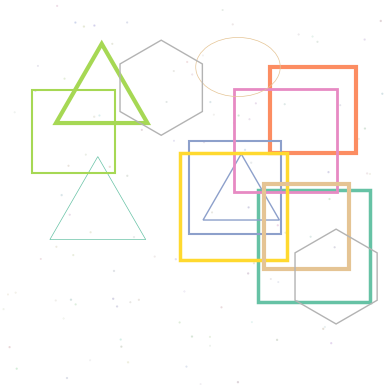[{"shape": "triangle", "thickness": 0.5, "radius": 0.72, "center": [0.254, 0.45]}, {"shape": "square", "thickness": 2.5, "radius": 0.73, "center": [0.816, 0.361]}, {"shape": "square", "thickness": 3, "radius": 0.56, "center": [0.813, 0.715]}, {"shape": "square", "thickness": 1.5, "radius": 0.6, "center": [0.61, 0.513]}, {"shape": "triangle", "thickness": 1, "radius": 0.57, "center": [0.627, 0.486]}, {"shape": "square", "thickness": 2, "radius": 0.67, "center": [0.741, 0.635]}, {"shape": "square", "thickness": 1.5, "radius": 0.54, "center": [0.191, 0.658]}, {"shape": "triangle", "thickness": 3, "radius": 0.69, "center": [0.264, 0.749]}, {"shape": "square", "thickness": 2.5, "radius": 0.69, "center": [0.606, 0.464]}, {"shape": "oval", "thickness": 0.5, "radius": 0.55, "center": [0.618, 0.826]}, {"shape": "square", "thickness": 3, "radius": 0.55, "center": [0.797, 0.412]}, {"shape": "hexagon", "thickness": 1, "radius": 0.62, "center": [0.419, 0.772]}, {"shape": "hexagon", "thickness": 1, "radius": 0.62, "center": [0.873, 0.282]}]